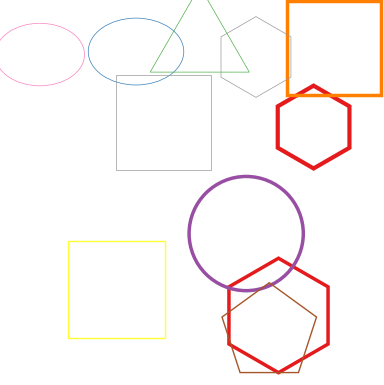[{"shape": "hexagon", "thickness": 3, "radius": 0.54, "center": [0.815, 0.67]}, {"shape": "hexagon", "thickness": 2.5, "radius": 0.74, "center": [0.723, 0.181]}, {"shape": "oval", "thickness": 0.5, "radius": 0.62, "center": [0.353, 0.866]}, {"shape": "triangle", "thickness": 0.5, "radius": 0.74, "center": [0.519, 0.887]}, {"shape": "circle", "thickness": 2.5, "radius": 0.74, "center": [0.639, 0.393]}, {"shape": "square", "thickness": 2.5, "radius": 0.61, "center": [0.868, 0.875]}, {"shape": "square", "thickness": 1, "radius": 0.63, "center": [0.303, 0.247]}, {"shape": "pentagon", "thickness": 1, "radius": 0.65, "center": [0.699, 0.137]}, {"shape": "oval", "thickness": 0.5, "radius": 0.58, "center": [0.103, 0.858]}, {"shape": "hexagon", "thickness": 0.5, "radius": 0.52, "center": [0.665, 0.852]}, {"shape": "square", "thickness": 0.5, "radius": 0.62, "center": [0.424, 0.681]}]